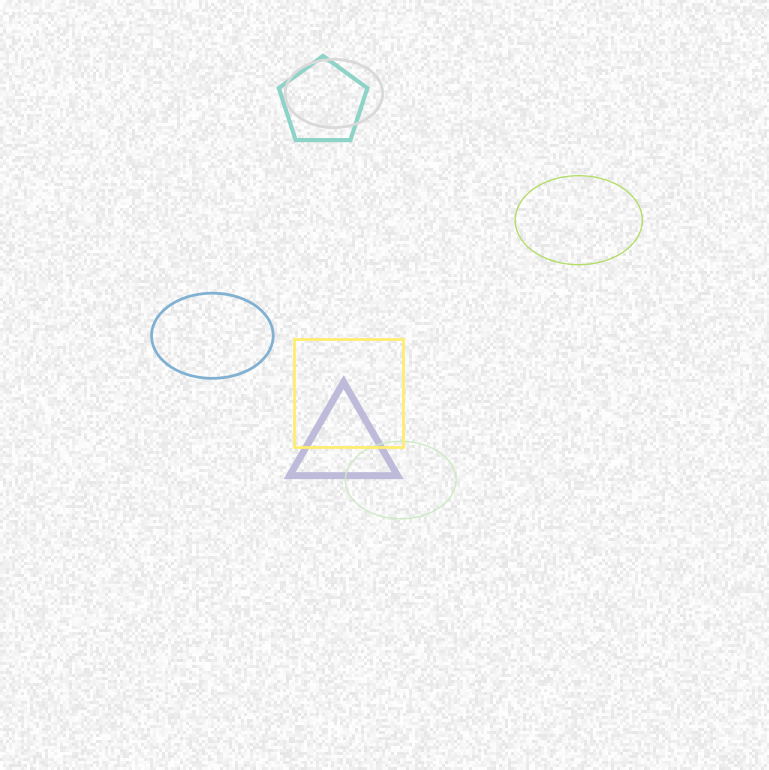[{"shape": "pentagon", "thickness": 1.5, "radius": 0.3, "center": [0.42, 0.867]}, {"shape": "triangle", "thickness": 2.5, "radius": 0.41, "center": [0.446, 0.423]}, {"shape": "oval", "thickness": 1, "radius": 0.39, "center": [0.276, 0.564]}, {"shape": "oval", "thickness": 0.5, "radius": 0.41, "center": [0.752, 0.714]}, {"shape": "oval", "thickness": 1, "radius": 0.32, "center": [0.434, 0.879]}, {"shape": "oval", "thickness": 0.5, "radius": 0.36, "center": [0.52, 0.377]}, {"shape": "square", "thickness": 1, "radius": 0.35, "center": [0.453, 0.49]}]